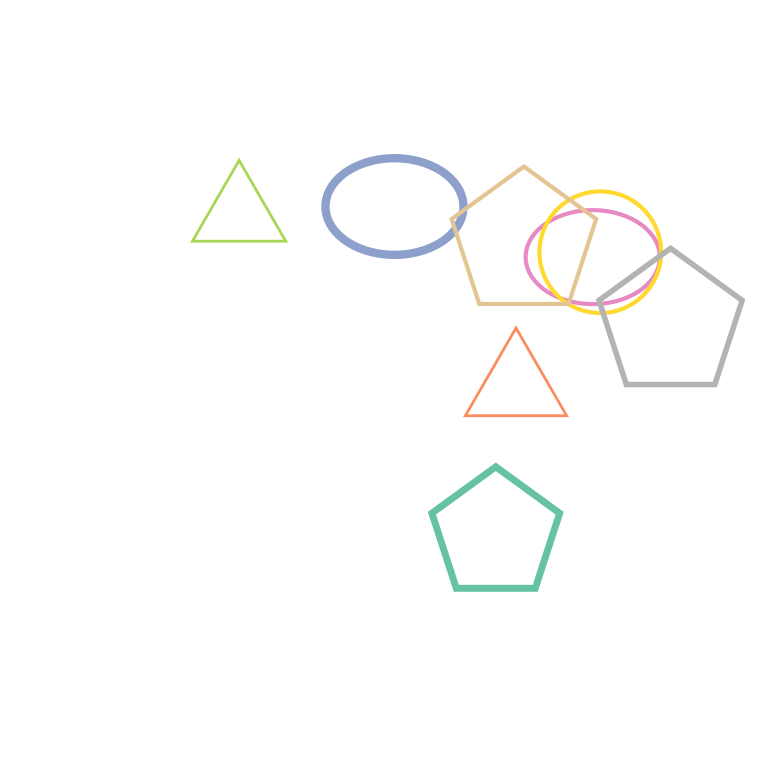[{"shape": "pentagon", "thickness": 2.5, "radius": 0.44, "center": [0.644, 0.307]}, {"shape": "triangle", "thickness": 1, "radius": 0.38, "center": [0.67, 0.498]}, {"shape": "oval", "thickness": 3, "radius": 0.45, "center": [0.512, 0.732]}, {"shape": "oval", "thickness": 1.5, "radius": 0.44, "center": [0.77, 0.666]}, {"shape": "triangle", "thickness": 1, "radius": 0.35, "center": [0.311, 0.722]}, {"shape": "circle", "thickness": 1.5, "radius": 0.4, "center": [0.78, 0.672]}, {"shape": "pentagon", "thickness": 1.5, "radius": 0.49, "center": [0.68, 0.685]}, {"shape": "pentagon", "thickness": 2, "radius": 0.49, "center": [0.871, 0.58]}]